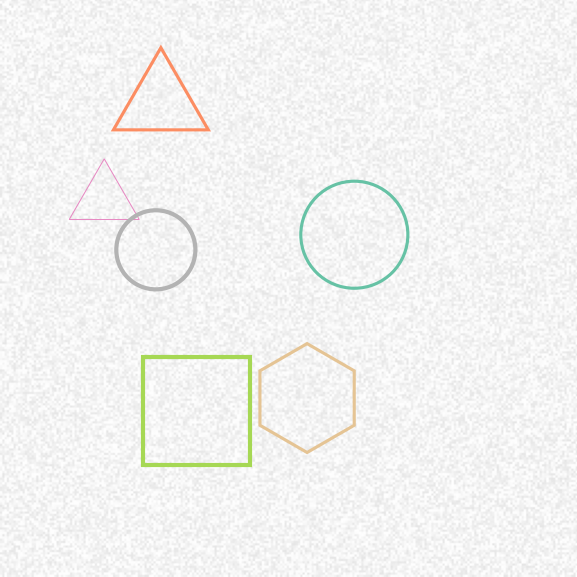[{"shape": "circle", "thickness": 1.5, "radius": 0.46, "center": [0.614, 0.593]}, {"shape": "triangle", "thickness": 1.5, "radius": 0.47, "center": [0.279, 0.822]}, {"shape": "triangle", "thickness": 0.5, "radius": 0.35, "center": [0.18, 0.654]}, {"shape": "square", "thickness": 2, "radius": 0.46, "center": [0.34, 0.288]}, {"shape": "hexagon", "thickness": 1.5, "radius": 0.47, "center": [0.532, 0.31]}, {"shape": "circle", "thickness": 2, "radius": 0.34, "center": [0.27, 0.567]}]